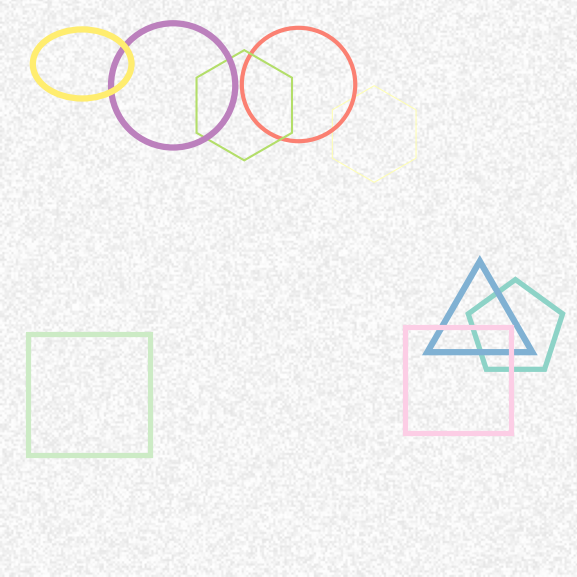[{"shape": "pentagon", "thickness": 2.5, "radius": 0.43, "center": [0.893, 0.429]}, {"shape": "hexagon", "thickness": 0.5, "radius": 0.42, "center": [0.648, 0.767]}, {"shape": "circle", "thickness": 2, "radius": 0.49, "center": [0.517, 0.853]}, {"shape": "triangle", "thickness": 3, "radius": 0.52, "center": [0.831, 0.442]}, {"shape": "hexagon", "thickness": 1, "radius": 0.48, "center": [0.423, 0.817]}, {"shape": "square", "thickness": 2.5, "radius": 0.46, "center": [0.793, 0.341]}, {"shape": "circle", "thickness": 3, "radius": 0.54, "center": [0.3, 0.851]}, {"shape": "square", "thickness": 2.5, "radius": 0.53, "center": [0.154, 0.316]}, {"shape": "oval", "thickness": 3, "radius": 0.43, "center": [0.142, 0.888]}]